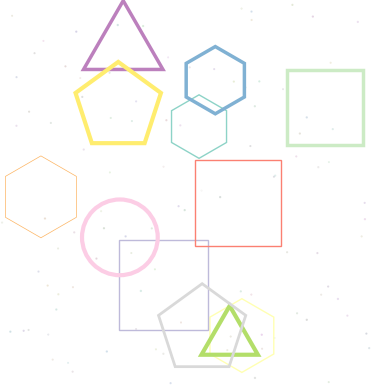[{"shape": "hexagon", "thickness": 1, "radius": 0.41, "center": [0.517, 0.671]}, {"shape": "hexagon", "thickness": 1, "radius": 0.48, "center": [0.628, 0.128]}, {"shape": "square", "thickness": 1, "radius": 0.58, "center": [0.425, 0.259]}, {"shape": "square", "thickness": 1, "radius": 0.56, "center": [0.618, 0.472]}, {"shape": "hexagon", "thickness": 2.5, "radius": 0.44, "center": [0.559, 0.792]}, {"shape": "hexagon", "thickness": 0.5, "radius": 0.53, "center": [0.106, 0.489]}, {"shape": "triangle", "thickness": 3, "radius": 0.42, "center": [0.597, 0.121]}, {"shape": "circle", "thickness": 3, "radius": 0.49, "center": [0.311, 0.384]}, {"shape": "pentagon", "thickness": 2, "radius": 0.6, "center": [0.525, 0.144]}, {"shape": "triangle", "thickness": 2.5, "radius": 0.6, "center": [0.32, 0.879]}, {"shape": "square", "thickness": 2.5, "radius": 0.49, "center": [0.845, 0.721]}, {"shape": "pentagon", "thickness": 3, "radius": 0.58, "center": [0.307, 0.723]}]